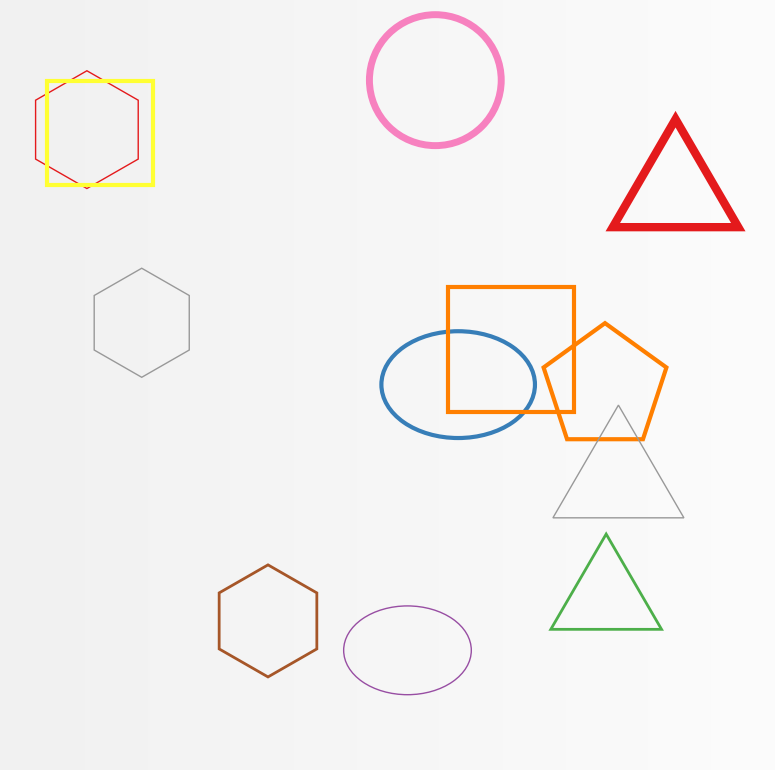[{"shape": "hexagon", "thickness": 0.5, "radius": 0.38, "center": [0.112, 0.832]}, {"shape": "triangle", "thickness": 3, "radius": 0.47, "center": [0.872, 0.752]}, {"shape": "oval", "thickness": 1.5, "radius": 0.5, "center": [0.591, 0.5]}, {"shape": "triangle", "thickness": 1, "radius": 0.41, "center": [0.782, 0.224]}, {"shape": "oval", "thickness": 0.5, "radius": 0.41, "center": [0.526, 0.155]}, {"shape": "pentagon", "thickness": 1.5, "radius": 0.42, "center": [0.781, 0.497]}, {"shape": "square", "thickness": 1.5, "radius": 0.4, "center": [0.66, 0.546]}, {"shape": "square", "thickness": 1.5, "radius": 0.34, "center": [0.129, 0.827]}, {"shape": "hexagon", "thickness": 1, "radius": 0.36, "center": [0.346, 0.194]}, {"shape": "circle", "thickness": 2.5, "radius": 0.43, "center": [0.562, 0.896]}, {"shape": "hexagon", "thickness": 0.5, "radius": 0.35, "center": [0.183, 0.581]}, {"shape": "triangle", "thickness": 0.5, "radius": 0.49, "center": [0.798, 0.376]}]